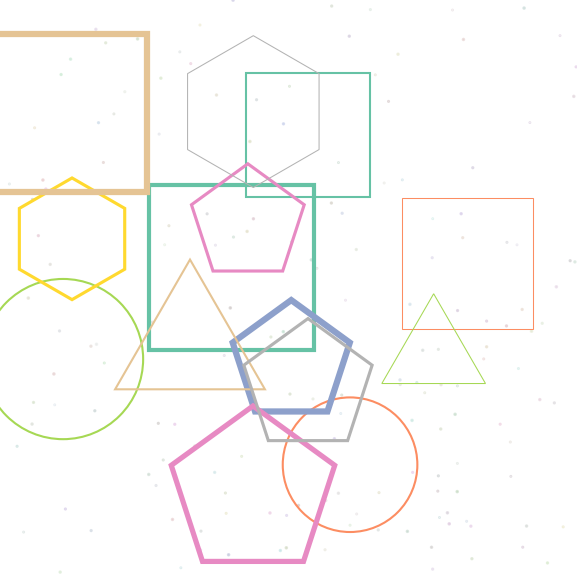[{"shape": "square", "thickness": 2, "radius": 0.71, "center": [0.4, 0.536]}, {"shape": "square", "thickness": 1, "radius": 0.53, "center": [0.533, 0.766]}, {"shape": "circle", "thickness": 1, "radius": 0.58, "center": [0.606, 0.194]}, {"shape": "square", "thickness": 0.5, "radius": 0.57, "center": [0.809, 0.543]}, {"shape": "pentagon", "thickness": 3, "radius": 0.53, "center": [0.504, 0.373]}, {"shape": "pentagon", "thickness": 1.5, "radius": 0.51, "center": [0.429, 0.613]}, {"shape": "pentagon", "thickness": 2.5, "radius": 0.74, "center": [0.438, 0.147]}, {"shape": "circle", "thickness": 1, "radius": 0.69, "center": [0.109, 0.377]}, {"shape": "triangle", "thickness": 0.5, "radius": 0.52, "center": [0.751, 0.387]}, {"shape": "hexagon", "thickness": 1.5, "radius": 0.53, "center": [0.125, 0.586]}, {"shape": "square", "thickness": 3, "radius": 0.69, "center": [0.117, 0.804]}, {"shape": "triangle", "thickness": 1, "radius": 0.75, "center": [0.329, 0.4]}, {"shape": "hexagon", "thickness": 0.5, "radius": 0.66, "center": [0.439, 0.806]}, {"shape": "pentagon", "thickness": 1.5, "radius": 0.58, "center": [0.533, 0.331]}]